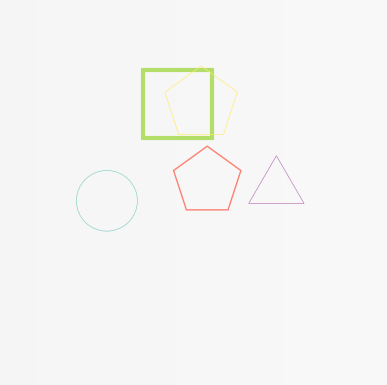[{"shape": "circle", "thickness": 0.5, "radius": 0.39, "center": [0.276, 0.478]}, {"shape": "pentagon", "thickness": 1, "radius": 0.46, "center": [0.535, 0.529]}, {"shape": "square", "thickness": 3, "radius": 0.44, "center": [0.457, 0.729]}, {"shape": "triangle", "thickness": 0.5, "radius": 0.41, "center": [0.713, 0.513]}, {"shape": "pentagon", "thickness": 0.5, "radius": 0.49, "center": [0.519, 0.73]}]